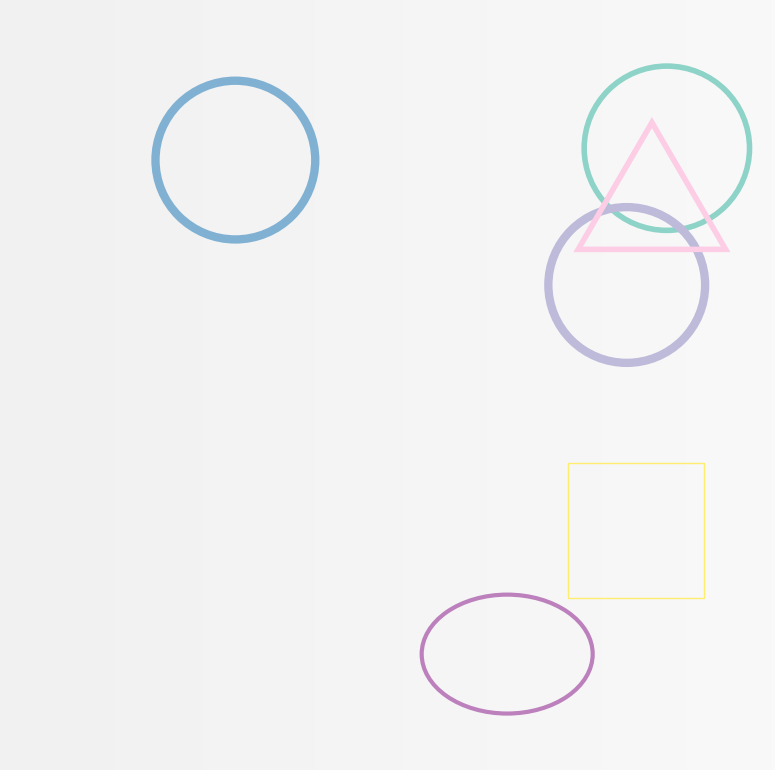[{"shape": "circle", "thickness": 2, "radius": 0.53, "center": [0.86, 0.807]}, {"shape": "circle", "thickness": 3, "radius": 0.51, "center": [0.809, 0.63]}, {"shape": "circle", "thickness": 3, "radius": 0.52, "center": [0.304, 0.792]}, {"shape": "triangle", "thickness": 2, "radius": 0.55, "center": [0.841, 0.731]}, {"shape": "oval", "thickness": 1.5, "radius": 0.55, "center": [0.654, 0.151]}, {"shape": "square", "thickness": 0.5, "radius": 0.44, "center": [0.821, 0.311]}]